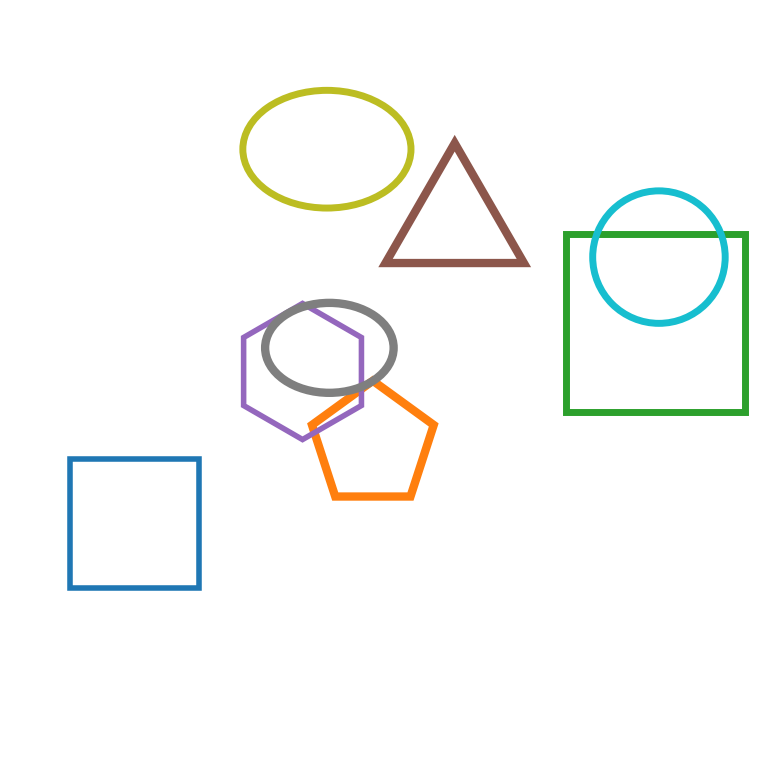[{"shape": "square", "thickness": 2, "radius": 0.42, "center": [0.175, 0.32]}, {"shape": "pentagon", "thickness": 3, "radius": 0.42, "center": [0.484, 0.422]}, {"shape": "square", "thickness": 2.5, "radius": 0.58, "center": [0.851, 0.581]}, {"shape": "hexagon", "thickness": 2, "radius": 0.44, "center": [0.393, 0.518]}, {"shape": "triangle", "thickness": 3, "radius": 0.52, "center": [0.591, 0.71]}, {"shape": "oval", "thickness": 3, "radius": 0.42, "center": [0.428, 0.548]}, {"shape": "oval", "thickness": 2.5, "radius": 0.55, "center": [0.425, 0.806]}, {"shape": "circle", "thickness": 2.5, "radius": 0.43, "center": [0.856, 0.666]}]